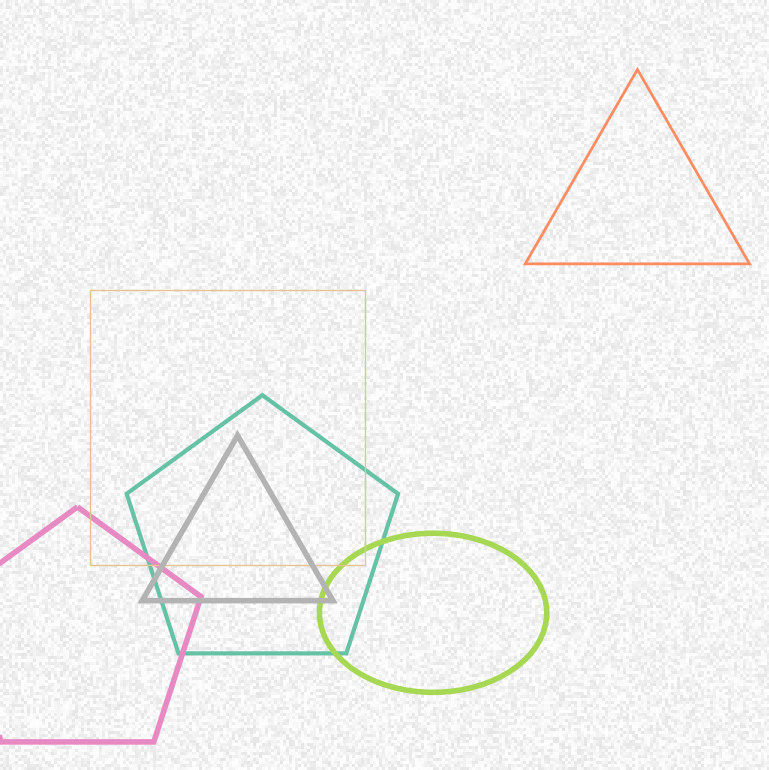[{"shape": "pentagon", "thickness": 1.5, "radius": 0.93, "center": [0.341, 0.301]}, {"shape": "triangle", "thickness": 1, "radius": 0.84, "center": [0.828, 0.741]}, {"shape": "pentagon", "thickness": 2, "radius": 0.84, "center": [0.101, 0.173]}, {"shape": "oval", "thickness": 2, "radius": 0.74, "center": [0.562, 0.204]}, {"shape": "square", "thickness": 0.5, "radius": 0.89, "center": [0.295, 0.445]}, {"shape": "triangle", "thickness": 2, "radius": 0.71, "center": [0.309, 0.291]}]